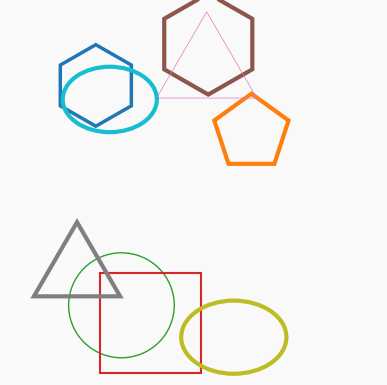[{"shape": "hexagon", "thickness": 2.5, "radius": 0.53, "center": [0.247, 0.778]}, {"shape": "pentagon", "thickness": 3, "radius": 0.5, "center": [0.649, 0.656]}, {"shape": "circle", "thickness": 1, "radius": 0.68, "center": [0.313, 0.207]}, {"shape": "square", "thickness": 1.5, "radius": 0.65, "center": [0.388, 0.161]}, {"shape": "hexagon", "thickness": 3, "radius": 0.66, "center": [0.537, 0.886]}, {"shape": "triangle", "thickness": 0.5, "radius": 0.75, "center": [0.533, 0.82]}, {"shape": "triangle", "thickness": 3, "radius": 0.64, "center": [0.199, 0.295]}, {"shape": "oval", "thickness": 3, "radius": 0.68, "center": [0.603, 0.124]}, {"shape": "oval", "thickness": 3, "radius": 0.61, "center": [0.283, 0.742]}]